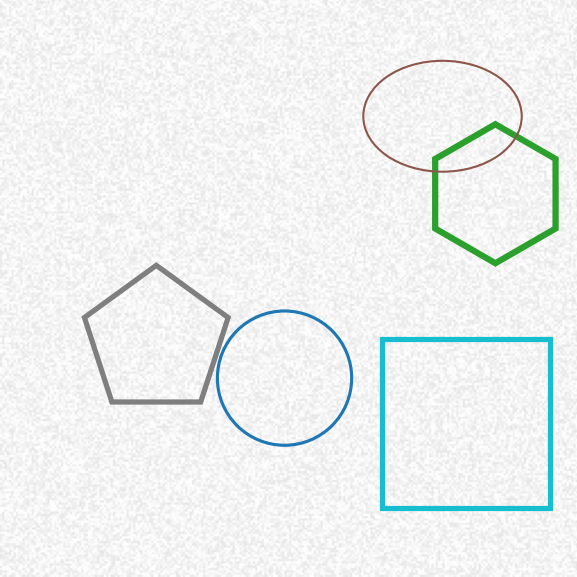[{"shape": "circle", "thickness": 1.5, "radius": 0.58, "center": [0.493, 0.344]}, {"shape": "hexagon", "thickness": 3, "radius": 0.6, "center": [0.858, 0.664]}, {"shape": "oval", "thickness": 1, "radius": 0.69, "center": [0.766, 0.798]}, {"shape": "pentagon", "thickness": 2.5, "radius": 0.65, "center": [0.271, 0.409]}, {"shape": "square", "thickness": 2.5, "radius": 0.73, "center": [0.807, 0.266]}]